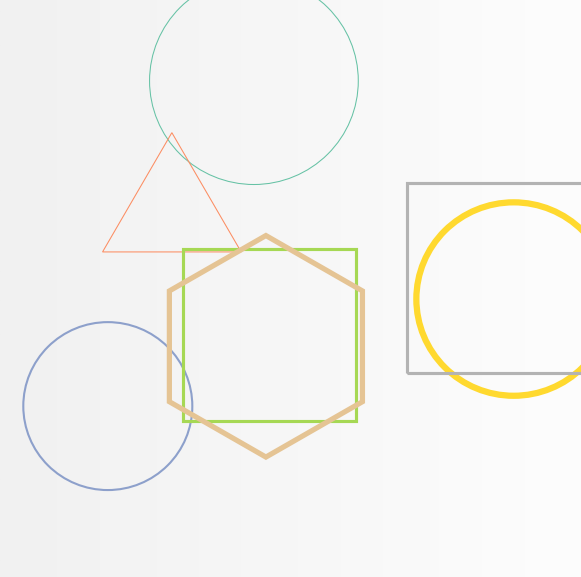[{"shape": "circle", "thickness": 0.5, "radius": 0.9, "center": [0.437, 0.859]}, {"shape": "triangle", "thickness": 0.5, "radius": 0.69, "center": [0.296, 0.632]}, {"shape": "circle", "thickness": 1, "radius": 0.73, "center": [0.185, 0.296]}, {"shape": "square", "thickness": 1.5, "radius": 0.74, "center": [0.463, 0.42]}, {"shape": "circle", "thickness": 3, "radius": 0.84, "center": [0.884, 0.481]}, {"shape": "hexagon", "thickness": 2.5, "radius": 0.96, "center": [0.457, 0.399]}, {"shape": "square", "thickness": 1.5, "radius": 0.82, "center": [0.865, 0.518]}]